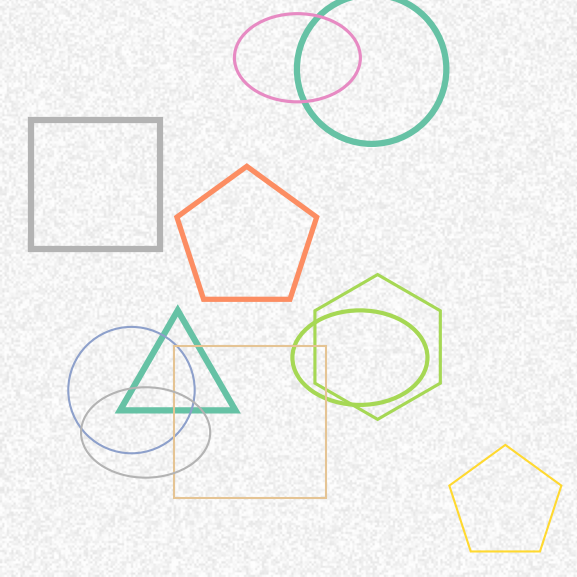[{"shape": "circle", "thickness": 3, "radius": 0.65, "center": [0.644, 0.879]}, {"shape": "triangle", "thickness": 3, "radius": 0.58, "center": [0.308, 0.346]}, {"shape": "pentagon", "thickness": 2.5, "radius": 0.64, "center": [0.427, 0.584]}, {"shape": "circle", "thickness": 1, "radius": 0.55, "center": [0.228, 0.324]}, {"shape": "oval", "thickness": 1.5, "radius": 0.55, "center": [0.515, 0.899]}, {"shape": "hexagon", "thickness": 1.5, "radius": 0.63, "center": [0.654, 0.398]}, {"shape": "oval", "thickness": 2, "radius": 0.58, "center": [0.623, 0.38]}, {"shape": "pentagon", "thickness": 1, "radius": 0.51, "center": [0.875, 0.127]}, {"shape": "square", "thickness": 1, "radius": 0.66, "center": [0.433, 0.268]}, {"shape": "square", "thickness": 3, "radius": 0.56, "center": [0.165, 0.68]}, {"shape": "oval", "thickness": 1, "radius": 0.56, "center": [0.252, 0.25]}]